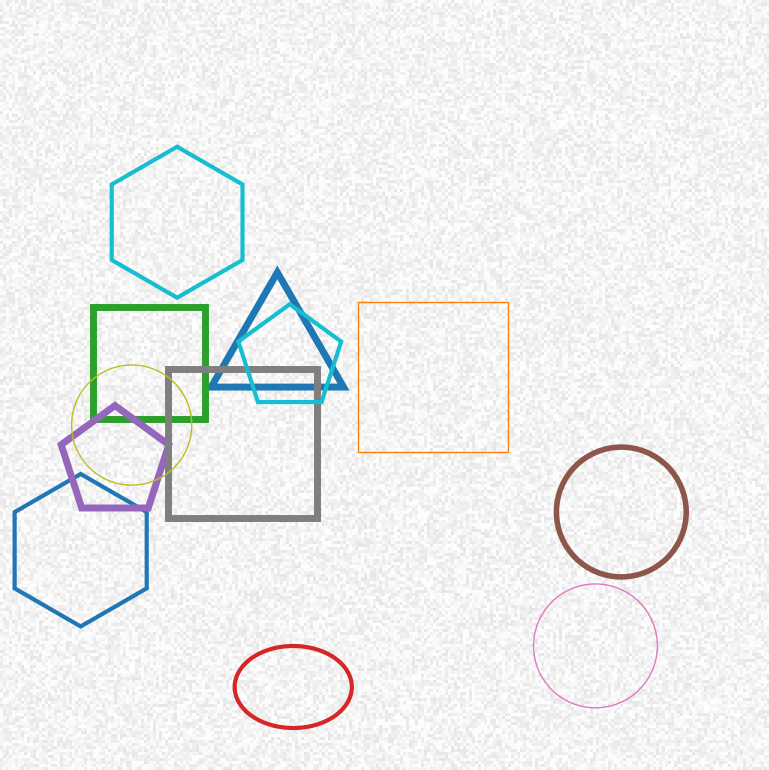[{"shape": "hexagon", "thickness": 1.5, "radius": 0.5, "center": [0.105, 0.285]}, {"shape": "triangle", "thickness": 2.5, "radius": 0.5, "center": [0.36, 0.547]}, {"shape": "square", "thickness": 0.5, "radius": 0.49, "center": [0.563, 0.511]}, {"shape": "square", "thickness": 2.5, "radius": 0.36, "center": [0.193, 0.529]}, {"shape": "oval", "thickness": 1.5, "radius": 0.38, "center": [0.381, 0.108]}, {"shape": "pentagon", "thickness": 2.5, "radius": 0.37, "center": [0.149, 0.4]}, {"shape": "circle", "thickness": 2, "radius": 0.42, "center": [0.807, 0.335]}, {"shape": "circle", "thickness": 0.5, "radius": 0.4, "center": [0.773, 0.161]}, {"shape": "square", "thickness": 2.5, "radius": 0.48, "center": [0.315, 0.424]}, {"shape": "circle", "thickness": 0.5, "radius": 0.39, "center": [0.171, 0.448]}, {"shape": "pentagon", "thickness": 1.5, "radius": 0.35, "center": [0.376, 0.535]}, {"shape": "hexagon", "thickness": 1.5, "radius": 0.49, "center": [0.23, 0.711]}]